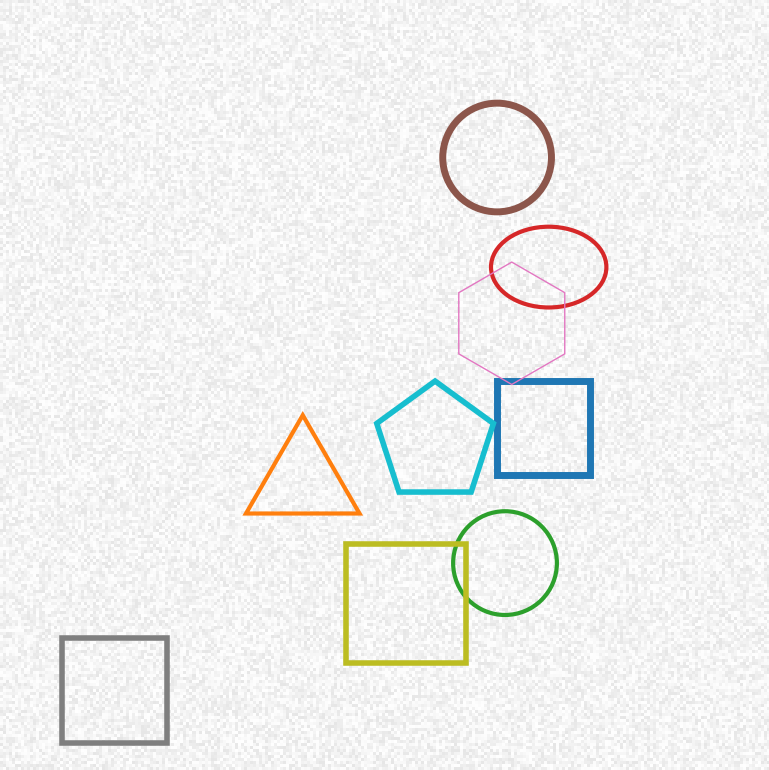[{"shape": "square", "thickness": 2.5, "radius": 0.3, "center": [0.706, 0.444]}, {"shape": "triangle", "thickness": 1.5, "radius": 0.43, "center": [0.393, 0.376]}, {"shape": "circle", "thickness": 1.5, "radius": 0.34, "center": [0.656, 0.269]}, {"shape": "oval", "thickness": 1.5, "radius": 0.37, "center": [0.713, 0.653]}, {"shape": "circle", "thickness": 2.5, "radius": 0.35, "center": [0.646, 0.795]}, {"shape": "hexagon", "thickness": 0.5, "radius": 0.4, "center": [0.665, 0.58]}, {"shape": "square", "thickness": 2, "radius": 0.34, "center": [0.148, 0.104]}, {"shape": "square", "thickness": 2, "radius": 0.39, "center": [0.527, 0.216]}, {"shape": "pentagon", "thickness": 2, "radius": 0.4, "center": [0.565, 0.425]}]